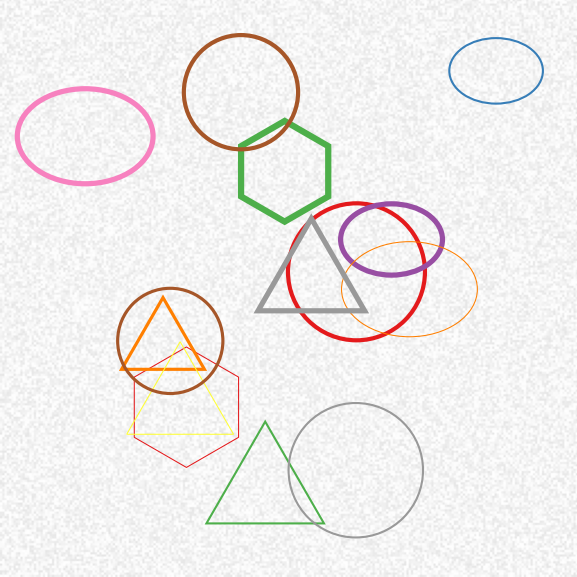[{"shape": "circle", "thickness": 2, "radius": 0.59, "center": [0.617, 0.528]}, {"shape": "hexagon", "thickness": 0.5, "radius": 0.52, "center": [0.323, 0.294]}, {"shape": "oval", "thickness": 1, "radius": 0.41, "center": [0.859, 0.876]}, {"shape": "triangle", "thickness": 1, "radius": 0.59, "center": [0.459, 0.152]}, {"shape": "hexagon", "thickness": 3, "radius": 0.44, "center": [0.493, 0.702]}, {"shape": "oval", "thickness": 2.5, "radius": 0.44, "center": [0.678, 0.584]}, {"shape": "oval", "thickness": 0.5, "radius": 0.59, "center": [0.709, 0.498]}, {"shape": "triangle", "thickness": 1.5, "radius": 0.41, "center": [0.282, 0.401]}, {"shape": "triangle", "thickness": 0.5, "radius": 0.53, "center": [0.312, 0.301]}, {"shape": "circle", "thickness": 2, "radius": 0.49, "center": [0.417, 0.839]}, {"shape": "circle", "thickness": 1.5, "radius": 0.46, "center": [0.295, 0.409]}, {"shape": "oval", "thickness": 2.5, "radius": 0.59, "center": [0.147, 0.763]}, {"shape": "triangle", "thickness": 2.5, "radius": 0.53, "center": [0.539, 0.514]}, {"shape": "circle", "thickness": 1, "radius": 0.58, "center": [0.616, 0.185]}]